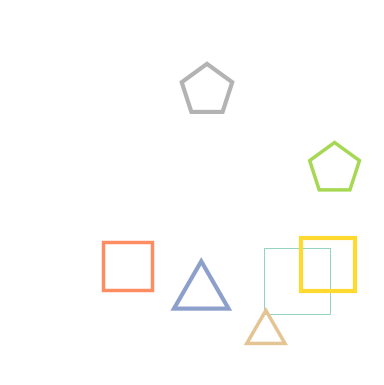[{"shape": "square", "thickness": 0.5, "radius": 0.43, "center": [0.772, 0.269]}, {"shape": "square", "thickness": 2.5, "radius": 0.32, "center": [0.331, 0.309]}, {"shape": "triangle", "thickness": 3, "radius": 0.41, "center": [0.523, 0.239]}, {"shape": "pentagon", "thickness": 2.5, "radius": 0.34, "center": [0.869, 0.562]}, {"shape": "square", "thickness": 3, "radius": 0.35, "center": [0.852, 0.312]}, {"shape": "triangle", "thickness": 2.5, "radius": 0.29, "center": [0.691, 0.137]}, {"shape": "pentagon", "thickness": 3, "radius": 0.34, "center": [0.538, 0.765]}]